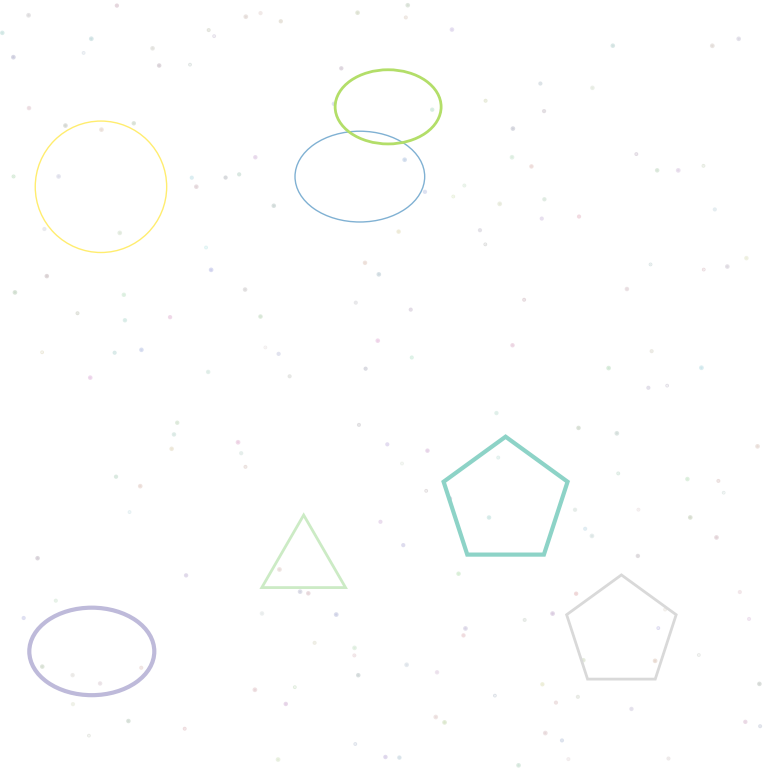[{"shape": "pentagon", "thickness": 1.5, "radius": 0.42, "center": [0.657, 0.348]}, {"shape": "oval", "thickness": 1.5, "radius": 0.41, "center": [0.119, 0.154]}, {"shape": "oval", "thickness": 0.5, "radius": 0.42, "center": [0.467, 0.771]}, {"shape": "oval", "thickness": 1, "radius": 0.34, "center": [0.504, 0.861]}, {"shape": "pentagon", "thickness": 1, "radius": 0.37, "center": [0.807, 0.179]}, {"shape": "triangle", "thickness": 1, "radius": 0.31, "center": [0.394, 0.268]}, {"shape": "circle", "thickness": 0.5, "radius": 0.43, "center": [0.131, 0.757]}]